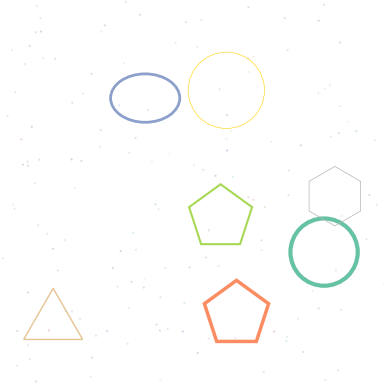[{"shape": "circle", "thickness": 3, "radius": 0.44, "center": [0.842, 0.345]}, {"shape": "pentagon", "thickness": 2.5, "radius": 0.44, "center": [0.614, 0.184]}, {"shape": "oval", "thickness": 2, "radius": 0.45, "center": [0.377, 0.745]}, {"shape": "pentagon", "thickness": 1.5, "radius": 0.43, "center": [0.573, 0.435]}, {"shape": "circle", "thickness": 0.5, "radius": 0.5, "center": [0.588, 0.765]}, {"shape": "triangle", "thickness": 1, "radius": 0.44, "center": [0.138, 0.163]}, {"shape": "hexagon", "thickness": 0.5, "radius": 0.39, "center": [0.87, 0.49]}]